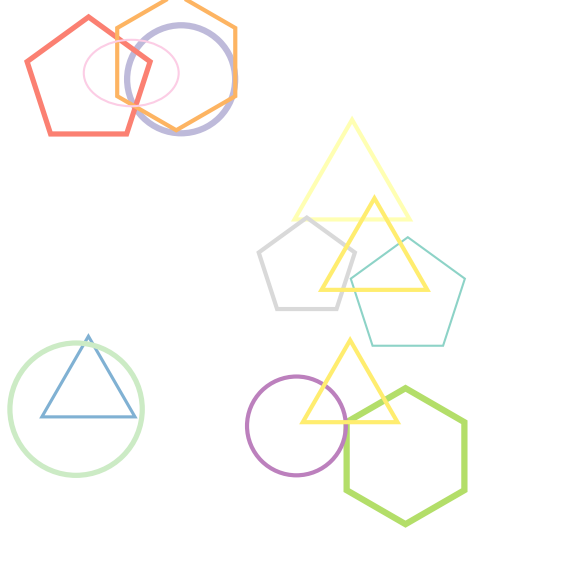[{"shape": "pentagon", "thickness": 1, "radius": 0.52, "center": [0.706, 0.484]}, {"shape": "triangle", "thickness": 2, "radius": 0.58, "center": [0.61, 0.677]}, {"shape": "circle", "thickness": 3, "radius": 0.47, "center": [0.314, 0.862]}, {"shape": "pentagon", "thickness": 2.5, "radius": 0.56, "center": [0.153, 0.858]}, {"shape": "triangle", "thickness": 1.5, "radius": 0.47, "center": [0.153, 0.324]}, {"shape": "hexagon", "thickness": 2, "radius": 0.59, "center": [0.305, 0.892]}, {"shape": "hexagon", "thickness": 3, "radius": 0.59, "center": [0.702, 0.209]}, {"shape": "oval", "thickness": 1, "radius": 0.41, "center": [0.227, 0.873]}, {"shape": "pentagon", "thickness": 2, "radius": 0.44, "center": [0.531, 0.535]}, {"shape": "circle", "thickness": 2, "radius": 0.43, "center": [0.513, 0.262]}, {"shape": "circle", "thickness": 2.5, "radius": 0.57, "center": [0.132, 0.291]}, {"shape": "triangle", "thickness": 2, "radius": 0.53, "center": [0.648, 0.55]}, {"shape": "triangle", "thickness": 2, "radius": 0.47, "center": [0.606, 0.315]}]